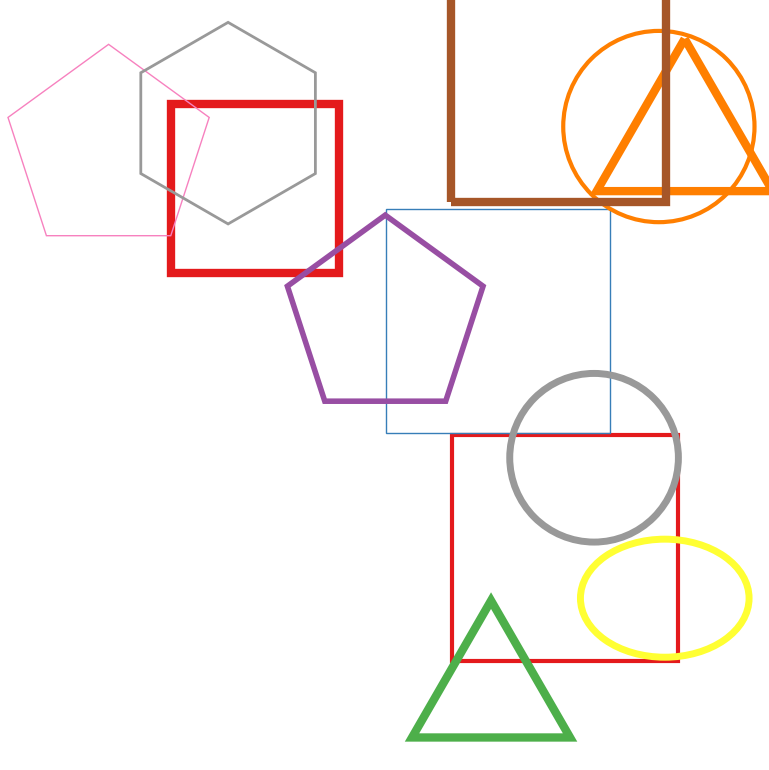[{"shape": "square", "thickness": 1.5, "radius": 0.73, "center": [0.733, 0.288]}, {"shape": "square", "thickness": 3, "radius": 0.55, "center": [0.331, 0.755]}, {"shape": "square", "thickness": 0.5, "radius": 0.73, "center": [0.647, 0.584]}, {"shape": "triangle", "thickness": 3, "radius": 0.59, "center": [0.638, 0.101]}, {"shape": "pentagon", "thickness": 2, "radius": 0.67, "center": [0.5, 0.587]}, {"shape": "circle", "thickness": 1.5, "radius": 0.62, "center": [0.856, 0.836]}, {"shape": "triangle", "thickness": 3, "radius": 0.66, "center": [0.889, 0.818]}, {"shape": "oval", "thickness": 2.5, "radius": 0.55, "center": [0.863, 0.223]}, {"shape": "square", "thickness": 3, "radius": 0.7, "center": [0.725, 0.877]}, {"shape": "pentagon", "thickness": 0.5, "radius": 0.69, "center": [0.141, 0.805]}, {"shape": "hexagon", "thickness": 1, "radius": 0.65, "center": [0.296, 0.84]}, {"shape": "circle", "thickness": 2.5, "radius": 0.55, "center": [0.772, 0.406]}]